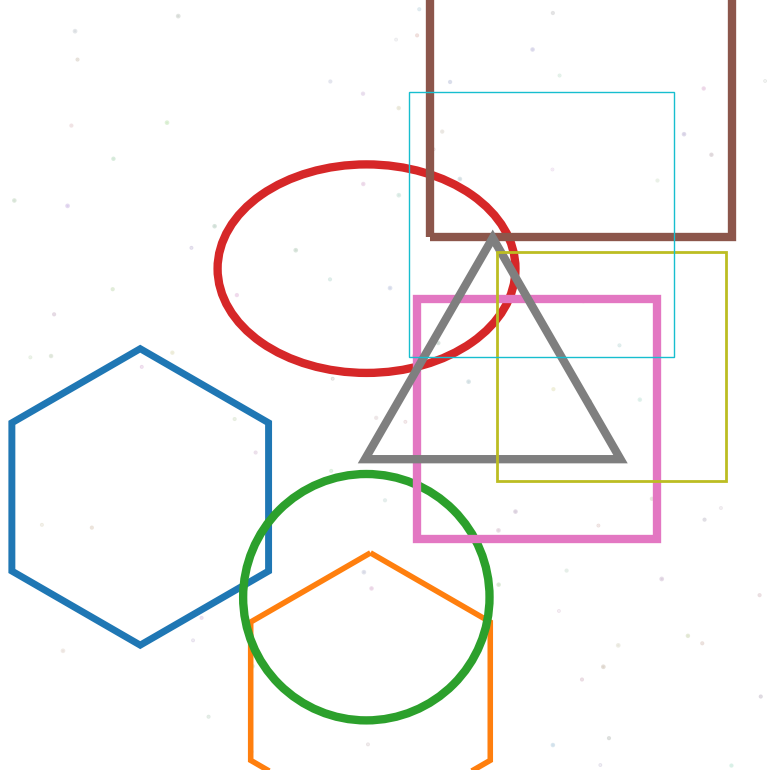[{"shape": "hexagon", "thickness": 2.5, "radius": 0.96, "center": [0.182, 0.355]}, {"shape": "hexagon", "thickness": 2, "radius": 0.9, "center": [0.481, 0.102]}, {"shape": "circle", "thickness": 3, "radius": 0.8, "center": [0.476, 0.224]}, {"shape": "oval", "thickness": 3, "radius": 0.97, "center": [0.476, 0.651]}, {"shape": "square", "thickness": 3, "radius": 0.98, "center": [0.755, 0.888]}, {"shape": "square", "thickness": 3, "radius": 0.78, "center": [0.698, 0.456]}, {"shape": "triangle", "thickness": 3, "radius": 0.96, "center": [0.64, 0.499]}, {"shape": "square", "thickness": 1, "radius": 0.74, "center": [0.794, 0.524]}, {"shape": "square", "thickness": 0.5, "radius": 0.86, "center": [0.703, 0.708]}]